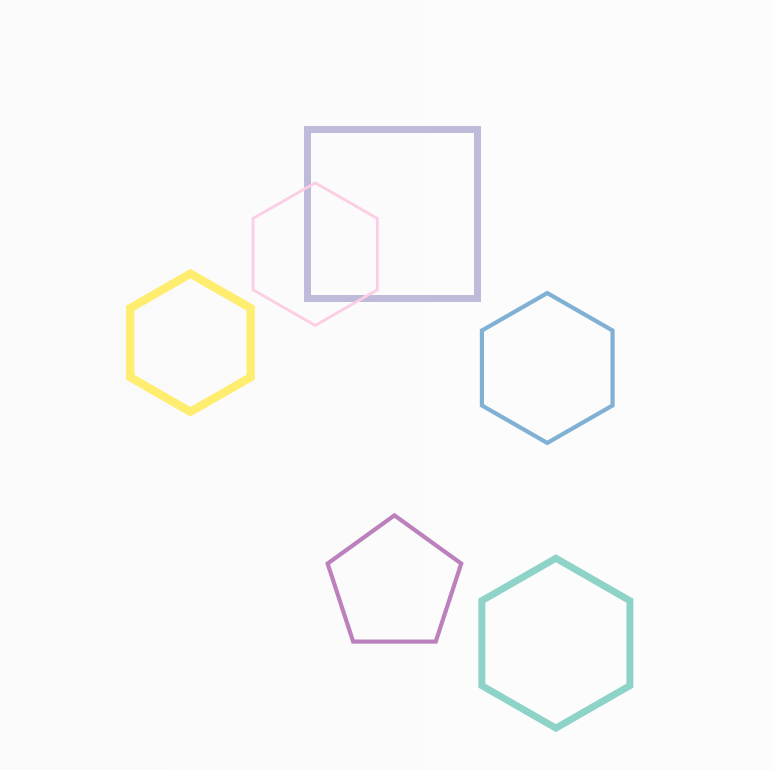[{"shape": "hexagon", "thickness": 2.5, "radius": 0.55, "center": [0.717, 0.165]}, {"shape": "square", "thickness": 2.5, "radius": 0.55, "center": [0.506, 0.723]}, {"shape": "hexagon", "thickness": 1.5, "radius": 0.49, "center": [0.706, 0.522]}, {"shape": "hexagon", "thickness": 1, "radius": 0.46, "center": [0.407, 0.67]}, {"shape": "pentagon", "thickness": 1.5, "radius": 0.45, "center": [0.509, 0.24]}, {"shape": "hexagon", "thickness": 3, "radius": 0.45, "center": [0.246, 0.555]}]